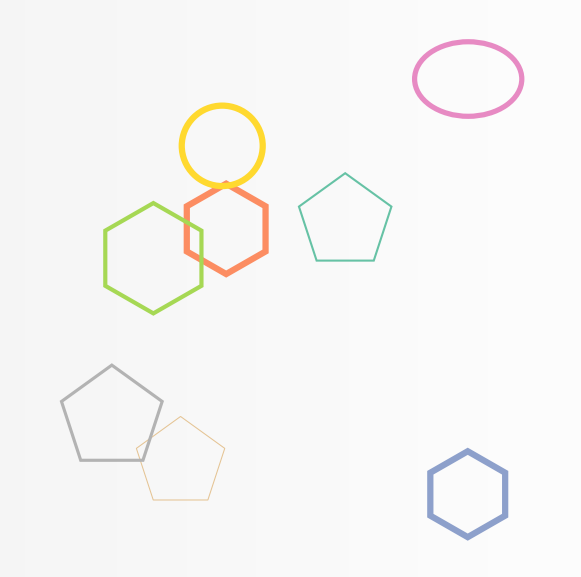[{"shape": "pentagon", "thickness": 1, "radius": 0.42, "center": [0.594, 0.616]}, {"shape": "hexagon", "thickness": 3, "radius": 0.39, "center": [0.389, 0.603]}, {"shape": "hexagon", "thickness": 3, "radius": 0.37, "center": [0.805, 0.143]}, {"shape": "oval", "thickness": 2.5, "radius": 0.46, "center": [0.805, 0.862]}, {"shape": "hexagon", "thickness": 2, "radius": 0.48, "center": [0.264, 0.552]}, {"shape": "circle", "thickness": 3, "radius": 0.35, "center": [0.382, 0.747]}, {"shape": "pentagon", "thickness": 0.5, "radius": 0.4, "center": [0.311, 0.198]}, {"shape": "pentagon", "thickness": 1.5, "radius": 0.46, "center": [0.192, 0.276]}]